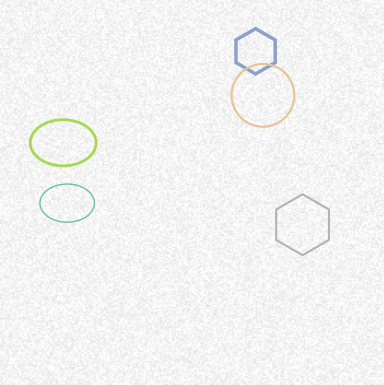[{"shape": "oval", "thickness": 1, "radius": 0.35, "center": [0.174, 0.472]}, {"shape": "hexagon", "thickness": 2.5, "radius": 0.29, "center": [0.664, 0.867]}, {"shape": "oval", "thickness": 2, "radius": 0.43, "center": [0.164, 0.629]}, {"shape": "circle", "thickness": 1.5, "radius": 0.41, "center": [0.683, 0.752]}, {"shape": "hexagon", "thickness": 1.5, "radius": 0.4, "center": [0.786, 0.416]}]